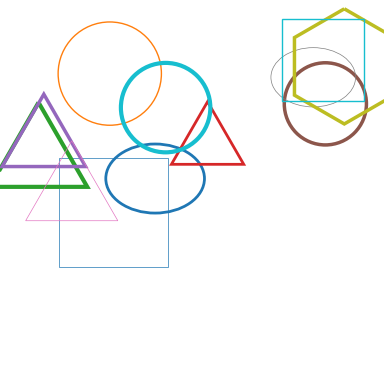[{"shape": "oval", "thickness": 2, "radius": 0.64, "center": [0.403, 0.536]}, {"shape": "square", "thickness": 0.5, "radius": 0.71, "center": [0.294, 0.448]}, {"shape": "circle", "thickness": 1, "radius": 0.67, "center": [0.285, 0.809]}, {"shape": "triangle", "thickness": 3, "radius": 0.73, "center": [0.1, 0.588]}, {"shape": "triangle", "thickness": 2, "radius": 0.54, "center": [0.539, 0.627]}, {"shape": "triangle", "thickness": 2.5, "radius": 0.63, "center": [0.114, 0.63]}, {"shape": "circle", "thickness": 2.5, "radius": 0.53, "center": [0.845, 0.73]}, {"shape": "triangle", "thickness": 0.5, "radius": 0.69, "center": [0.186, 0.496]}, {"shape": "oval", "thickness": 0.5, "radius": 0.55, "center": [0.814, 0.799]}, {"shape": "hexagon", "thickness": 2.5, "radius": 0.75, "center": [0.894, 0.828]}, {"shape": "square", "thickness": 1, "radius": 0.53, "center": [0.839, 0.845]}, {"shape": "circle", "thickness": 3, "radius": 0.58, "center": [0.43, 0.72]}]